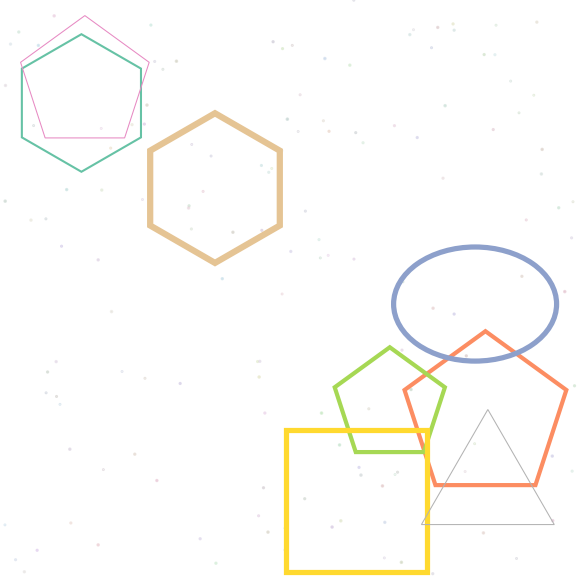[{"shape": "hexagon", "thickness": 1, "radius": 0.6, "center": [0.141, 0.821]}, {"shape": "pentagon", "thickness": 2, "radius": 0.74, "center": [0.841, 0.278]}, {"shape": "oval", "thickness": 2.5, "radius": 0.71, "center": [0.823, 0.473]}, {"shape": "pentagon", "thickness": 0.5, "radius": 0.59, "center": [0.147, 0.855]}, {"shape": "pentagon", "thickness": 2, "radius": 0.5, "center": [0.675, 0.297]}, {"shape": "square", "thickness": 2.5, "radius": 0.61, "center": [0.617, 0.132]}, {"shape": "hexagon", "thickness": 3, "radius": 0.65, "center": [0.372, 0.673]}, {"shape": "triangle", "thickness": 0.5, "radius": 0.66, "center": [0.845, 0.157]}]